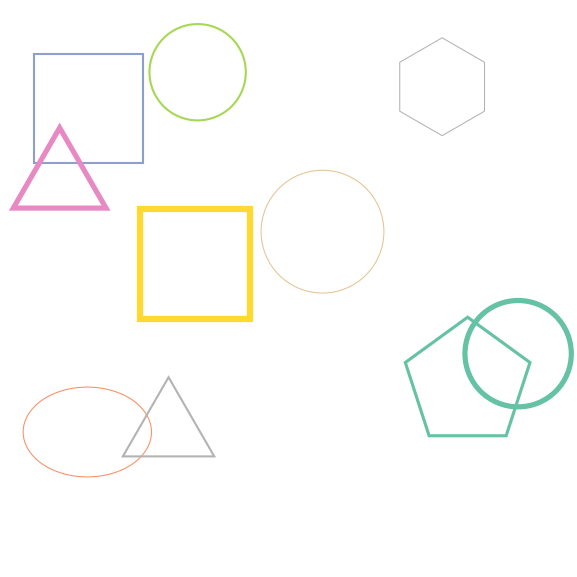[{"shape": "pentagon", "thickness": 1.5, "radius": 0.57, "center": [0.81, 0.336]}, {"shape": "circle", "thickness": 2.5, "radius": 0.46, "center": [0.897, 0.387]}, {"shape": "oval", "thickness": 0.5, "radius": 0.56, "center": [0.151, 0.251]}, {"shape": "square", "thickness": 1, "radius": 0.47, "center": [0.154, 0.812]}, {"shape": "triangle", "thickness": 2.5, "radius": 0.46, "center": [0.103, 0.685]}, {"shape": "circle", "thickness": 1, "radius": 0.42, "center": [0.342, 0.874]}, {"shape": "square", "thickness": 3, "radius": 0.48, "center": [0.337, 0.542]}, {"shape": "circle", "thickness": 0.5, "radius": 0.53, "center": [0.558, 0.598]}, {"shape": "hexagon", "thickness": 0.5, "radius": 0.42, "center": [0.766, 0.849]}, {"shape": "triangle", "thickness": 1, "radius": 0.46, "center": [0.292, 0.255]}]